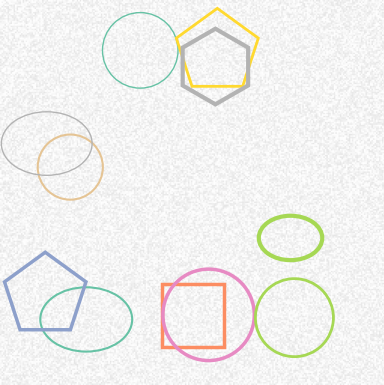[{"shape": "oval", "thickness": 1.5, "radius": 0.6, "center": [0.224, 0.17]}, {"shape": "circle", "thickness": 1, "radius": 0.49, "center": [0.364, 0.869]}, {"shape": "square", "thickness": 2.5, "radius": 0.41, "center": [0.502, 0.181]}, {"shape": "pentagon", "thickness": 2.5, "radius": 0.56, "center": [0.117, 0.234]}, {"shape": "circle", "thickness": 2.5, "radius": 0.59, "center": [0.542, 0.182]}, {"shape": "circle", "thickness": 2, "radius": 0.51, "center": [0.765, 0.175]}, {"shape": "oval", "thickness": 3, "radius": 0.41, "center": [0.755, 0.382]}, {"shape": "pentagon", "thickness": 2, "radius": 0.56, "center": [0.564, 0.866]}, {"shape": "circle", "thickness": 1.5, "radius": 0.42, "center": [0.183, 0.566]}, {"shape": "oval", "thickness": 1, "radius": 0.59, "center": [0.121, 0.627]}, {"shape": "hexagon", "thickness": 3, "radius": 0.49, "center": [0.559, 0.827]}]